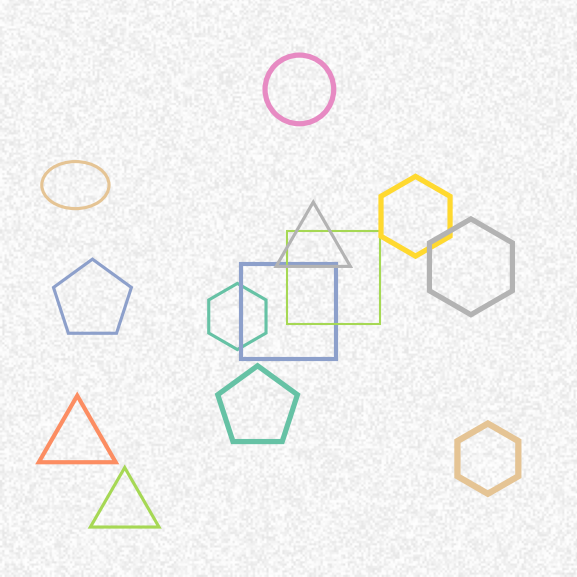[{"shape": "pentagon", "thickness": 2.5, "radius": 0.36, "center": [0.446, 0.293]}, {"shape": "hexagon", "thickness": 1.5, "radius": 0.29, "center": [0.411, 0.451]}, {"shape": "triangle", "thickness": 2, "radius": 0.38, "center": [0.134, 0.237]}, {"shape": "square", "thickness": 2, "radius": 0.41, "center": [0.499, 0.46]}, {"shape": "pentagon", "thickness": 1.5, "radius": 0.35, "center": [0.16, 0.479]}, {"shape": "circle", "thickness": 2.5, "radius": 0.3, "center": [0.518, 0.844]}, {"shape": "triangle", "thickness": 1.5, "radius": 0.34, "center": [0.216, 0.121]}, {"shape": "square", "thickness": 1, "radius": 0.4, "center": [0.577, 0.518]}, {"shape": "hexagon", "thickness": 2.5, "radius": 0.35, "center": [0.72, 0.625]}, {"shape": "oval", "thickness": 1.5, "radius": 0.29, "center": [0.131, 0.679]}, {"shape": "hexagon", "thickness": 3, "radius": 0.3, "center": [0.845, 0.205]}, {"shape": "hexagon", "thickness": 2.5, "radius": 0.41, "center": [0.815, 0.537]}, {"shape": "triangle", "thickness": 1.5, "radius": 0.37, "center": [0.542, 0.575]}]